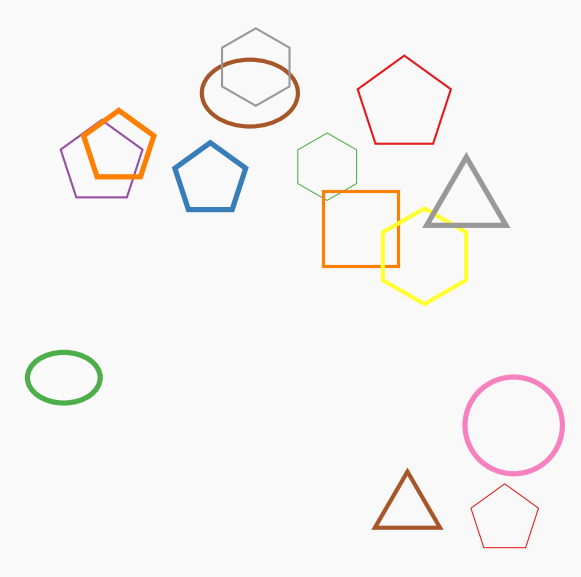[{"shape": "pentagon", "thickness": 0.5, "radius": 0.31, "center": [0.868, 0.1]}, {"shape": "pentagon", "thickness": 1, "radius": 0.42, "center": [0.696, 0.818]}, {"shape": "pentagon", "thickness": 2.5, "radius": 0.32, "center": [0.362, 0.688]}, {"shape": "oval", "thickness": 2.5, "radius": 0.31, "center": [0.11, 0.345]}, {"shape": "hexagon", "thickness": 0.5, "radius": 0.29, "center": [0.563, 0.71]}, {"shape": "pentagon", "thickness": 1, "radius": 0.37, "center": [0.175, 0.717]}, {"shape": "square", "thickness": 1.5, "radius": 0.32, "center": [0.62, 0.604]}, {"shape": "pentagon", "thickness": 2.5, "radius": 0.32, "center": [0.204, 0.744]}, {"shape": "hexagon", "thickness": 2, "radius": 0.41, "center": [0.73, 0.555]}, {"shape": "oval", "thickness": 2, "radius": 0.41, "center": [0.43, 0.838]}, {"shape": "triangle", "thickness": 2, "radius": 0.32, "center": [0.701, 0.118]}, {"shape": "circle", "thickness": 2.5, "radius": 0.42, "center": [0.884, 0.263]}, {"shape": "hexagon", "thickness": 1, "radius": 0.34, "center": [0.44, 0.883]}, {"shape": "triangle", "thickness": 2.5, "radius": 0.39, "center": [0.802, 0.648]}]